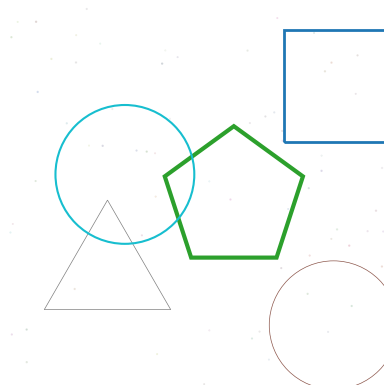[{"shape": "square", "thickness": 2, "radius": 0.72, "center": [0.883, 0.777]}, {"shape": "pentagon", "thickness": 3, "radius": 0.94, "center": [0.607, 0.484]}, {"shape": "circle", "thickness": 0.5, "radius": 0.83, "center": [0.866, 0.156]}, {"shape": "triangle", "thickness": 0.5, "radius": 0.95, "center": [0.279, 0.291]}, {"shape": "circle", "thickness": 1.5, "radius": 0.9, "center": [0.324, 0.547]}]